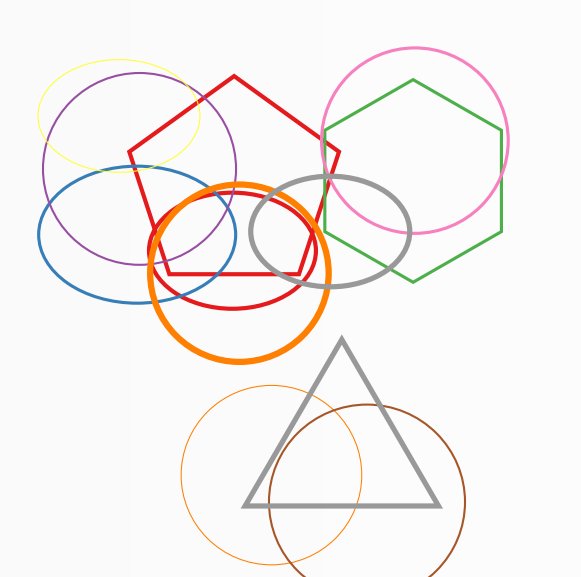[{"shape": "pentagon", "thickness": 2, "radius": 0.95, "center": [0.403, 0.678]}, {"shape": "oval", "thickness": 2, "radius": 0.72, "center": [0.4, 0.565]}, {"shape": "oval", "thickness": 1.5, "radius": 0.85, "center": [0.236, 0.593]}, {"shape": "hexagon", "thickness": 1.5, "radius": 0.88, "center": [0.711, 0.686]}, {"shape": "circle", "thickness": 1, "radius": 0.83, "center": [0.24, 0.707]}, {"shape": "circle", "thickness": 0.5, "radius": 0.78, "center": [0.467, 0.176]}, {"shape": "circle", "thickness": 3, "radius": 0.77, "center": [0.412, 0.526]}, {"shape": "oval", "thickness": 0.5, "radius": 0.7, "center": [0.205, 0.798]}, {"shape": "circle", "thickness": 1, "radius": 0.84, "center": [0.631, 0.13]}, {"shape": "circle", "thickness": 1.5, "radius": 0.8, "center": [0.714, 0.756]}, {"shape": "oval", "thickness": 2.5, "radius": 0.68, "center": [0.568, 0.598]}, {"shape": "triangle", "thickness": 2.5, "radius": 0.96, "center": [0.588, 0.219]}]